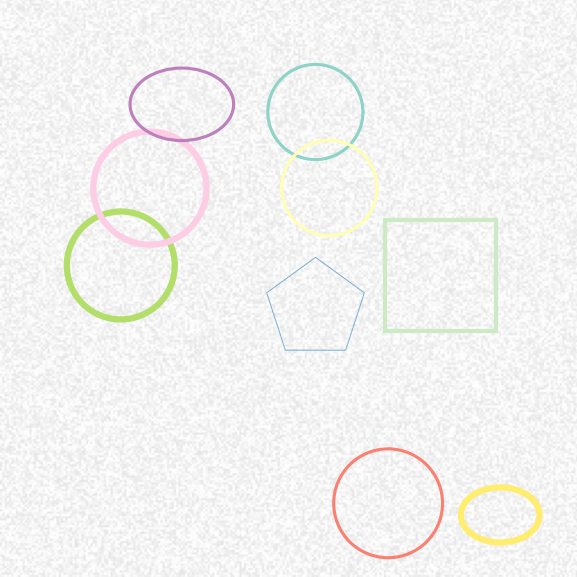[{"shape": "circle", "thickness": 1.5, "radius": 0.41, "center": [0.546, 0.805]}, {"shape": "circle", "thickness": 1.5, "radius": 0.41, "center": [0.57, 0.674]}, {"shape": "circle", "thickness": 1.5, "radius": 0.47, "center": [0.672, 0.128]}, {"shape": "pentagon", "thickness": 0.5, "radius": 0.44, "center": [0.546, 0.465]}, {"shape": "circle", "thickness": 3, "radius": 0.47, "center": [0.209, 0.539]}, {"shape": "circle", "thickness": 3, "radius": 0.49, "center": [0.26, 0.673]}, {"shape": "oval", "thickness": 1.5, "radius": 0.45, "center": [0.315, 0.818]}, {"shape": "square", "thickness": 2, "radius": 0.48, "center": [0.763, 0.521]}, {"shape": "oval", "thickness": 3, "radius": 0.34, "center": [0.866, 0.107]}]